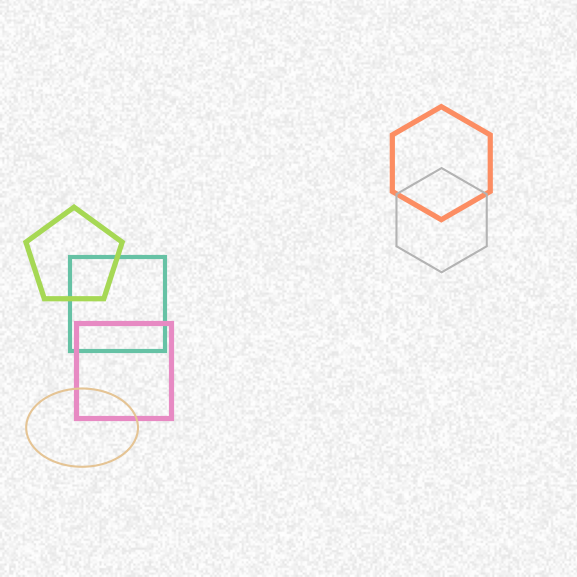[{"shape": "square", "thickness": 2, "radius": 0.41, "center": [0.203, 0.473]}, {"shape": "hexagon", "thickness": 2.5, "radius": 0.49, "center": [0.764, 0.717]}, {"shape": "square", "thickness": 2.5, "radius": 0.41, "center": [0.214, 0.358]}, {"shape": "pentagon", "thickness": 2.5, "radius": 0.44, "center": [0.128, 0.553]}, {"shape": "oval", "thickness": 1, "radius": 0.48, "center": [0.142, 0.259]}, {"shape": "hexagon", "thickness": 1, "radius": 0.45, "center": [0.765, 0.618]}]